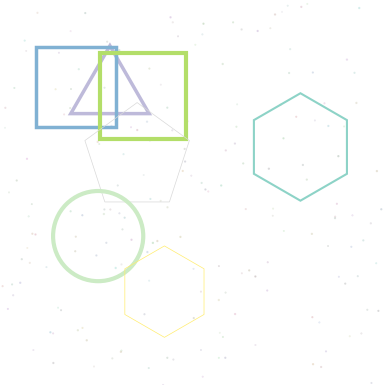[{"shape": "hexagon", "thickness": 1.5, "radius": 0.7, "center": [0.78, 0.618]}, {"shape": "triangle", "thickness": 2.5, "radius": 0.59, "center": [0.286, 0.764]}, {"shape": "square", "thickness": 2.5, "radius": 0.52, "center": [0.198, 0.773]}, {"shape": "square", "thickness": 3, "radius": 0.55, "center": [0.372, 0.75]}, {"shape": "pentagon", "thickness": 0.5, "radius": 0.71, "center": [0.356, 0.591]}, {"shape": "circle", "thickness": 3, "radius": 0.59, "center": [0.255, 0.387]}, {"shape": "hexagon", "thickness": 0.5, "radius": 0.59, "center": [0.427, 0.243]}]